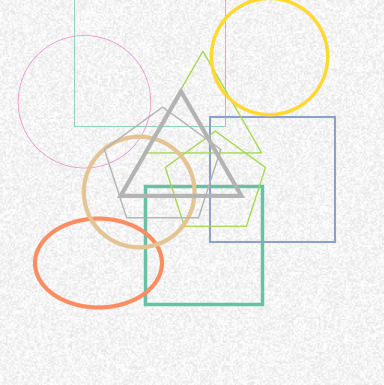[{"shape": "square", "thickness": 0.5, "radius": 0.98, "center": [0.389, 0.868]}, {"shape": "square", "thickness": 2.5, "radius": 0.76, "center": [0.529, 0.363]}, {"shape": "oval", "thickness": 3, "radius": 0.82, "center": [0.256, 0.317]}, {"shape": "square", "thickness": 1.5, "radius": 0.81, "center": [0.707, 0.534]}, {"shape": "circle", "thickness": 0.5, "radius": 0.86, "center": [0.219, 0.736]}, {"shape": "pentagon", "thickness": 1, "radius": 0.68, "center": [0.56, 0.523]}, {"shape": "triangle", "thickness": 1, "radius": 0.88, "center": [0.527, 0.691]}, {"shape": "circle", "thickness": 2.5, "radius": 0.76, "center": [0.7, 0.853]}, {"shape": "circle", "thickness": 3, "radius": 0.72, "center": [0.362, 0.501]}, {"shape": "pentagon", "thickness": 1, "radius": 0.79, "center": [0.422, 0.563]}, {"shape": "triangle", "thickness": 3, "radius": 0.91, "center": [0.47, 0.582]}]